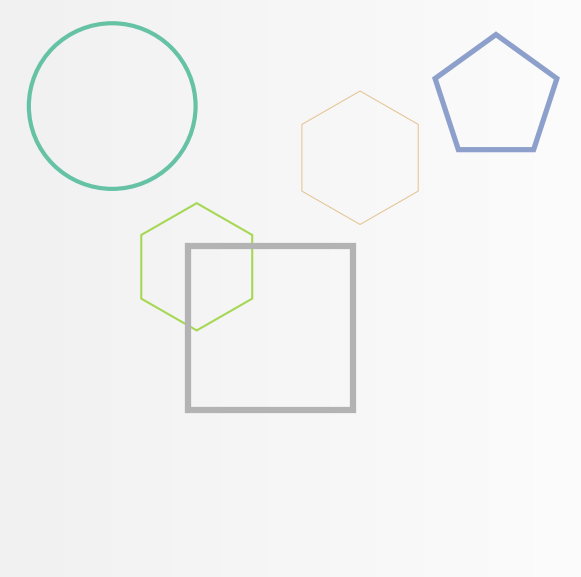[{"shape": "circle", "thickness": 2, "radius": 0.72, "center": [0.193, 0.815]}, {"shape": "pentagon", "thickness": 2.5, "radius": 0.55, "center": [0.853, 0.829]}, {"shape": "hexagon", "thickness": 1, "radius": 0.55, "center": [0.338, 0.537]}, {"shape": "hexagon", "thickness": 0.5, "radius": 0.58, "center": [0.619, 0.726]}, {"shape": "square", "thickness": 3, "radius": 0.71, "center": [0.465, 0.431]}]